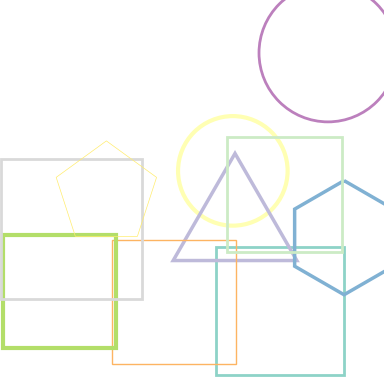[{"shape": "square", "thickness": 2, "radius": 0.83, "center": [0.727, 0.192]}, {"shape": "circle", "thickness": 3, "radius": 0.71, "center": [0.605, 0.556]}, {"shape": "triangle", "thickness": 2.5, "radius": 0.93, "center": [0.61, 0.416]}, {"shape": "hexagon", "thickness": 2.5, "radius": 0.74, "center": [0.894, 0.383]}, {"shape": "square", "thickness": 1, "radius": 0.81, "center": [0.452, 0.215]}, {"shape": "square", "thickness": 3, "radius": 0.74, "center": [0.155, 0.243]}, {"shape": "square", "thickness": 2, "radius": 0.92, "center": [0.186, 0.405]}, {"shape": "circle", "thickness": 2, "radius": 0.9, "center": [0.852, 0.863]}, {"shape": "square", "thickness": 2, "radius": 0.74, "center": [0.739, 0.494]}, {"shape": "pentagon", "thickness": 0.5, "radius": 0.69, "center": [0.276, 0.497]}]